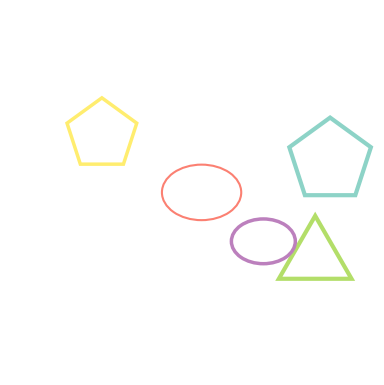[{"shape": "pentagon", "thickness": 3, "radius": 0.56, "center": [0.857, 0.583]}, {"shape": "oval", "thickness": 1.5, "radius": 0.51, "center": [0.524, 0.5]}, {"shape": "triangle", "thickness": 3, "radius": 0.54, "center": [0.819, 0.33]}, {"shape": "oval", "thickness": 2.5, "radius": 0.42, "center": [0.684, 0.373]}, {"shape": "pentagon", "thickness": 2.5, "radius": 0.48, "center": [0.265, 0.651]}]